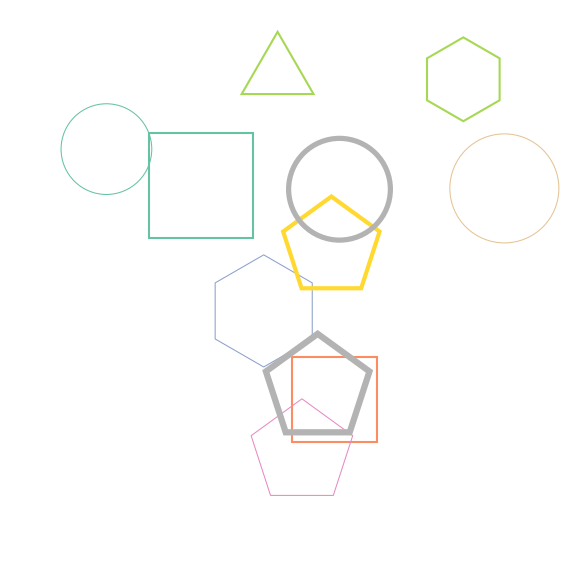[{"shape": "circle", "thickness": 0.5, "radius": 0.39, "center": [0.184, 0.741]}, {"shape": "square", "thickness": 1, "radius": 0.45, "center": [0.348, 0.678]}, {"shape": "square", "thickness": 1, "radius": 0.37, "center": [0.579, 0.308]}, {"shape": "hexagon", "thickness": 0.5, "radius": 0.49, "center": [0.457, 0.461]}, {"shape": "pentagon", "thickness": 0.5, "radius": 0.46, "center": [0.523, 0.216]}, {"shape": "triangle", "thickness": 1, "radius": 0.36, "center": [0.481, 0.872]}, {"shape": "hexagon", "thickness": 1, "radius": 0.36, "center": [0.802, 0.862]}, {"shape": "pentagon", "thickness": 2, "radius": 0.44, "center": [0.574, 0.571]}, {"shape": "circle", "thickness": 0.5, "radius": 0.47, "center": [0.873, 0.673]}, {"shape": "circle", "thickness": 2.5, "radius": 0.44, "center": [0.588, 0.671]}, {"shape": "pentagon", "thickness": 3, "radius": 0.47, "center": [0.55, 0.327]}]